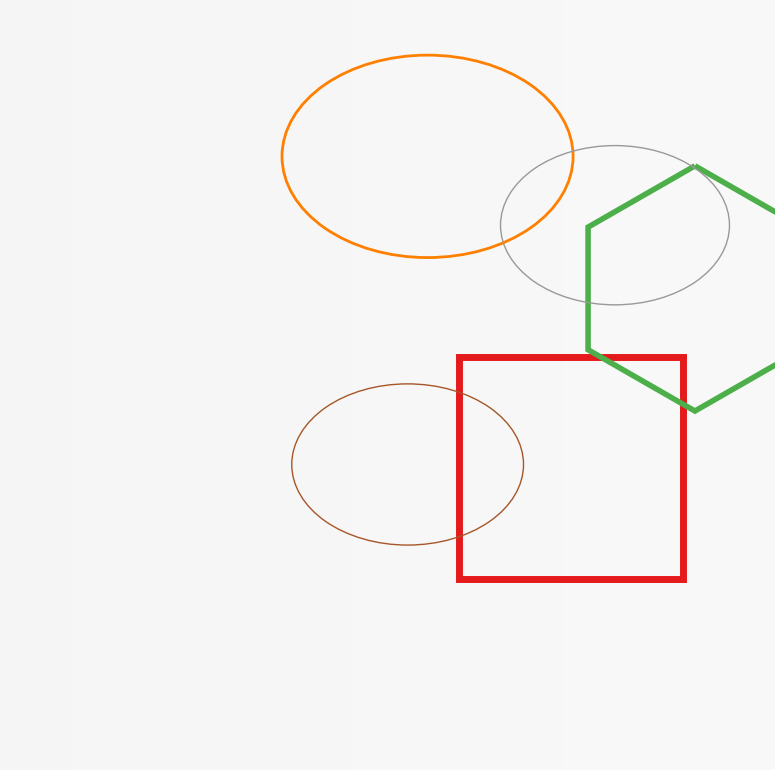[{"shape": "square", "thickness": 2.5, "radius": 0.72, "center": [0.737, 0.392]}, {"shape": "hexagon", "thickness": 2, "radius": 0.8, "center": [0.897, 0.625]}, {"shape": "oval", "thickness": 1, "radius": 0.94, "center": [0.552, 0.797]}, {"shape": "oval", "thickness": 0.5, "radius": 0.75, "center": [0.526, 0.397]}, {"shape": "oval", "thickness": 0.5, "radius": 0.74, "center": [0.794, 0.708]}]